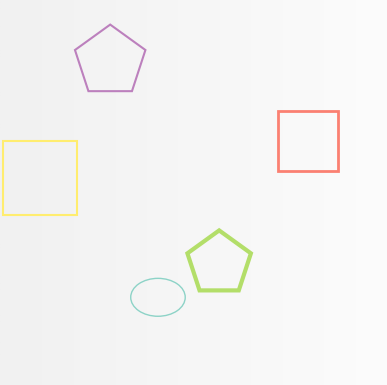[{"shape": "oval", "thickness": 1, "radius": 0.35, "center": [0.408, 0.228]}, {"shape": "square", "thickness": 2, "radius": 0.39, "center": [0.794, 0.633]}, {"shape": "pentagon", "thickness": 3, "radius": 0.43, "center": [0.566, 0.315]}, {"shape": "pentagon", "thickness": 1.5, "radius": 0.48, "center": [0.284, 0.841]}, {"shape": "square", "thickness": 1.5, "radius": 0.48, "center": [0.102, 0.538]}]